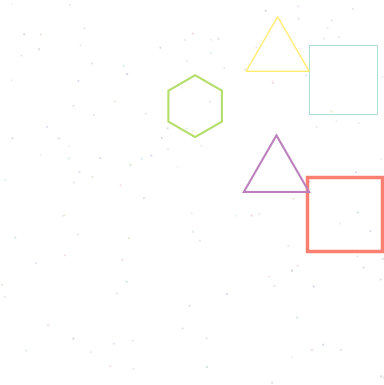[{"shape": "square", "thickness": 0.5, "radius": 0.44, "center": [0.89, 0.794]}, {"shape": "square", "thickness": 2.5, "radius": 0.48, "center": [0.895, 0.445]}, {"shape": "hexagon", "thickness": 1.5, "radius": 0.4, "center": [0.507, 0.724]}, {"shape": "triangle", "thickness": 1.5, "radius": 0.49, "center": [0.718, 0.55]}, {"shape": "triangle", "thickness": 1, "radius": 0.47, "center": [0.721, 0.862]}]